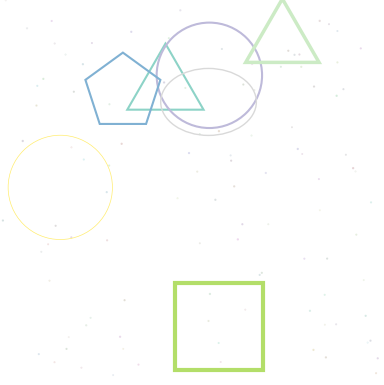[{"shape": "triangle", "thickness": 1.5, "radius": 0.57, "center": [0.43, 0.772]}, {"shape": "circle", "thickness": 1.5, "radius": 0.68, "center": [0.544, 0.804]}, {"shape": "pentagon", "thickness": 1.5, "radius": 0.51, "center": [0.319, 0.761]}, {"shape": "square", "thickness": 3, "radius": 0.57, "center": [0.568, 0.152]}, {"shape": "oval", "thickness": 1, "radius": 0.62, "center": [0.542, 0.735]}, {"shape": "triangle", "thickness": 2.5, "radius": 0.55, "center": [0.733, 0.893]}, {"shape": "circle", "thickness": 0.5, "radius": 0.68, "center": [0.157, 0.513]}]